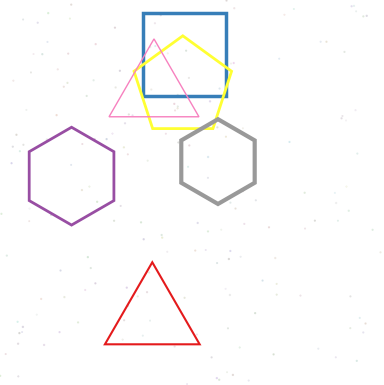[{"shape": "triangle", "thickness": 1.5, "radius": 0.71, "center": [0.396, 0.177]}, {"shape": "square", "thickness": 2.5, "radius": 0.54, "center": [0.48, 0.858]}, {"shape": "hexagon", "thickness": 2, "radius": 0.64, "center": [0.186, 0.542]}, {"shape": "pentagon", "thickness": 2, "radius": 0.67, "center": [0.475, 0.774]}, {"shape": "triangle", "thickness": 1, "radius": 0.67, "center": [0.4, 0.764]}, {"shape": "hexagon", "thickness": 3, "radius": 0.55, "center": [0.566, 0.58]}]